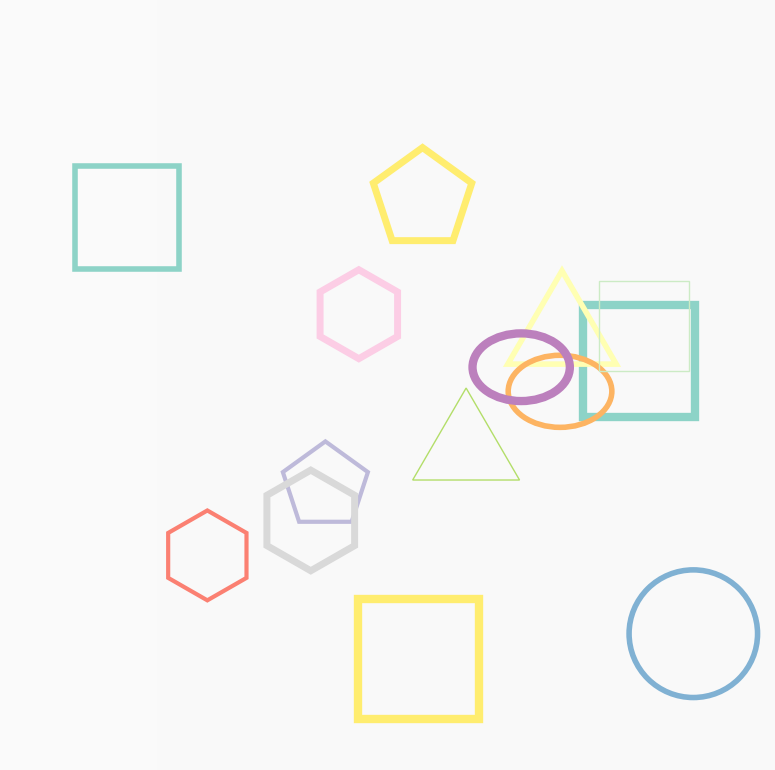[{"shape": "square", "thickness": 2, "radius": 0.33, "center": [0.164, 0.717]}, {"shape": "square", "thickness": 3, "radius": 0.36, "center": [0.825, 0.531]}, {"shape": "triangle", "thickness": 2, "radius": 0.4, "center": [0.725, 0.568]}, {"shape": "pentagon", "thickness": 1.5, "radius": 0.29, "center": [0.42, 0.369]}, {"shape": "hexagon", "thickness": 1.5, "radius": 0.29, "center": [0.268, 0.279]}, {"shape": "circle", "thickness": 2, "radius": 0.41, "center": [0.895, 0.177]}, {"shape": "oval", "thickness": 2, "radius": 0.33, "center": [0.723, 0.492]}, {"shape": "triangle", "thickness": 0.5, "radius": 0.4, "center": [0.601, 0.416]}, {"shape": "hexagon", "thickness": 2.5, "radius": 0.29, "center": [0.463, 0.592]}, {"shape": "hexagon", "thickness": 2.5, "radius": 0.33, "center": [0.401, 0.324]}, {"shape": "oval", "thickness": 3, "radius": 0.31, "center": [0.672, 0.523]}, {"shape": "square", "thickness": 0.5, "radius": 0.29, "center": [0.831, 0.577]}, {"shape": "square", "thickness": 3, "radius": 0.39, "center": [0.54, 0.144]}, {"shape": "pentagon", "thickness": 2.5, "radius": 0.33, "center": [0.545, 0.742]}]